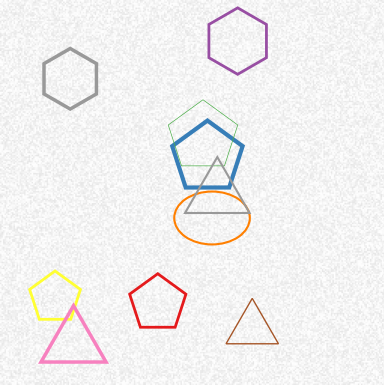[{"shape": "pentagon", "thickness": 2, "radius": 0.38, "center": [0.41, 0.212]}, {"shape": "pentagon", "thickness": 3, "radius": 0.48, "center": [0.539, 0.591]}, {"shape": "pentagon", "thickness": 0.5, "radius": 0.47, "center": [0.527, 0.646]}, {"shape": "hexagon", "thickness": 2, "radius": 0.43, "center": [0.617, 0.893]}, {"shape": "oval", "thickness": 1.5, "radius": 0.49, "center": [0.551, 0.434]}, {"shape": "pentagon", "thickness": 2, "radius": 0.35, "center": [0.143, 0.227]}, {"shape": "triangle", "thickness": 1, "radius": 0.39, "center": [0.655, 0.146]}, {"shape": "triangle", "thickness": 2.5, "radius": 0.49, "center": [0.191, 0.108]}, {"shape": "hexagon", "thickness": 2.5, "radius": 0.39, "center": [0.182, 0.795]}, {"shape": "triangle", "thickness": 1.5, "radius": 0.48, "center": [0.564, 0.495]}]